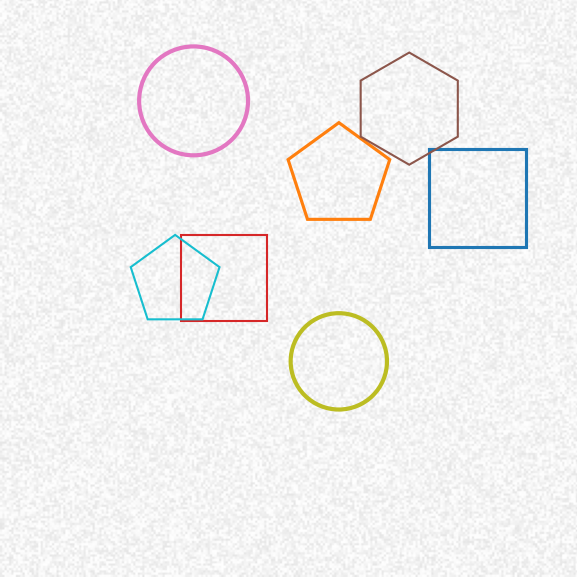[{"shape": "square", "thickness": 1.5, "radius": 0.42, "center": [0.827, 0.656]}, {"shape": "pentagon", "thickness": 1.5, "radius": 0.46, "center": [0.587, 0.694]}, {"shape": "square", "thickness": 1, "radius": 0.37, "center": [0.388, 0.517]}, {"shape": "hexagon", "thickness": 1, "radius": 0.49, "center": [0.709, 0.811]}, {"shape": "circle", "thickness": 2, "radius": 0.47, "center": [0.335, 0.824]}, {"shape": "circle", "thickness": 2, "radius": 0.42, "center": [0.587, 0.373]}, {"shape": "pentagon", "thickness": 1, "radius": 0.4, "center": [0.303, 0.512]}]